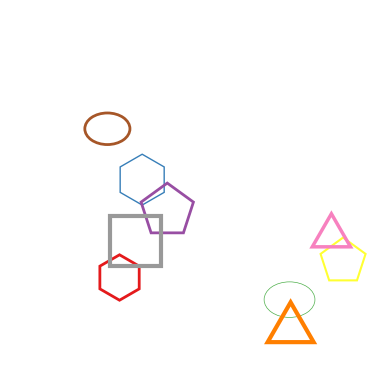[{"shape": "hexagon", "thickness": 2, "radius": 0.29, "center": [0.31, 0.279]}, {"shape": "hexagon", "thickness": 1, "radius": 0.33, "center": [0.369, 0.533]}, {"shape": "oval", "thickness": 0.5, "radius": 0.33, "center": [0.752, 0.222]}, {"shape": "pentagon", "thickness": 2, "radius": 0.36, "center": [0.434, 0.453]}, {"shape": "triangle", "thickness": 3, "radius": 0.34, "center": [0.755, 0.146]}, {"shape": "pentagon", "thickness": 1.5, "radius": 0.31, "center": [0.891, 0.321]}, {"shape": "oval", "thickness": 2, "radius": 0.29, "center": [0.279, 0.666]}, {"shape": "triangle", "thickness": 2.5, "radius": 0.29, "center": [0.861, 0.388]}, {"shape": "square", "thickness": 3, "radius": 0.33, "center": [0.352, 0.373]}]